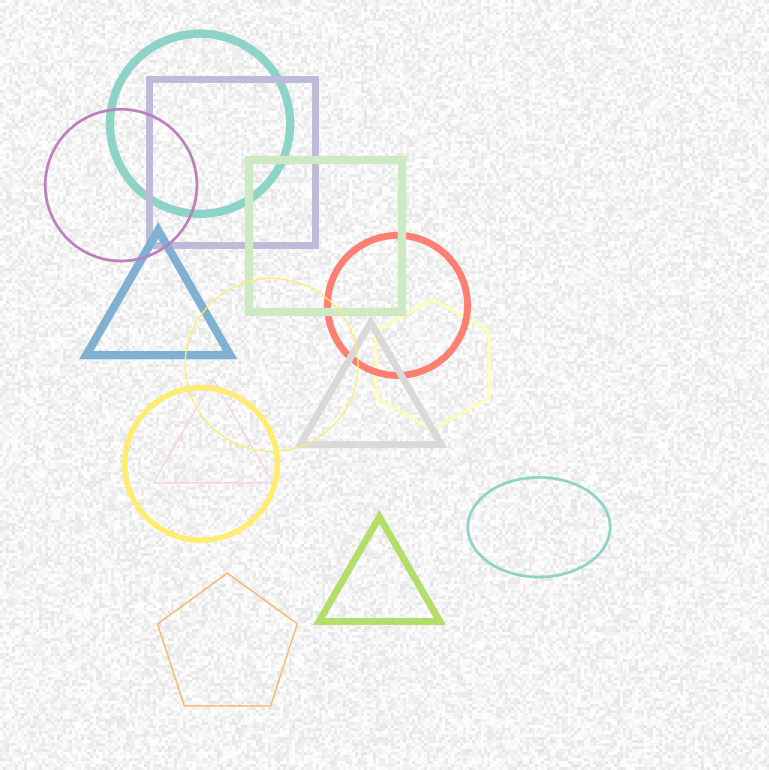[{"shape": "circle", "thickness": 3, "radius": 0.59, "center": [0.26, 0.839]}, {"shape": "oval", "thickness": 1, "radius": 0.46, "center": [0.7, 0.315]}, {"shape": "hexagon", "thickness": 1, "radius": 0.43, "center": [0.562, 0.527]}, {"shape": "square", "thickness": 2.5, "radius": 0.54, "center": [0.301, 0.789]}, {"shape": "circle", "thickness": 2.5, "radius": 0.45, "center": [0.516, 0.603]}, {"shape": "triangle", "thickness": 3, "radius": 0.54, "center": [0.205, 0.593]}, {"shape": "pentagon", "thickness": 0.5, "radius": 0.48, "center": [0.295, 0.16]}, {"shape": "triangle", "thickness": 2.5, "radius": 0.45, "center": [0.493, 0.238]}, {"shape": "triangle", "thickness": 0.5, "radius": 0.45, "center": [0.277, 0.418]}, {"shape": "triangle", "thickness": 2.5, "radius": 0.53, "center": [0.481, 0.475]}, {"shape": "circle", "thickness": 1, "radius": 0.49, "center": [0.157, 0.76]}, {"shape": "square", "thickness": 3, "radius": 0.5, "center": [0.423, 0.693]}, {"shape": "circle", "thickness": 0.5, "radius": 0.56, "center": [0.353, 0.526]}, {"shape": "circle", "thickness": 2, "radius": 0.5, "center": [0.261, 0.397]}]